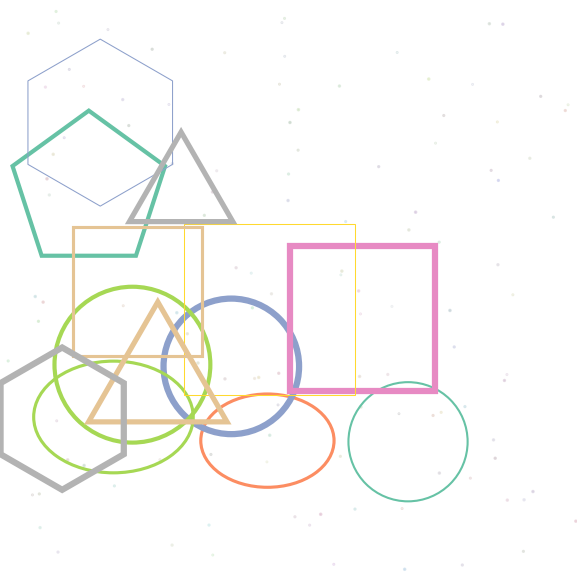[{"shape": "circle", "thickness": 1, "radius": 0.52, "center": [0.707, 0.234]}, {"shape": "pentagon", "thickness": 2, "radius": 0.69, "center": [0.154, 0.669]}, {"shape": "oval", "thickness": 1.5, "radius": 0.58, "center": [0.463, 0.236]}, {"shape": "hexagon", "thickness": 0.5, "radius": 0.72, "center": [0.174, 0.787]}, {"shape": "circle", "thickness": 3, "radius": 0.59, "center": [0.401, 0.365]}, {"shape": "square", "thickness": 3, "radius": 0.63, "center": [0.628, 0.448]}, {"shape": "circle", "thickness": 2, "radius": 0.67, "center": [0.229, 0.368]}, {"shape": "oval", "thickness": 1.5, "radius": 0.69, "center": [0.196, 0.277]}, {"shape": "square", "thickness": 0.5, "radius": 0.74, "center": [0.466, 0.462]}, {"shape": "triangle", "thickness": 2.5, "radius": 0.69, "center": [0.273, 0.338]}, {"shape": "square", "thickness": 1.5, "radius": 0.56, "center": [0.238, 0.495]}, {"shape": "hexagon", "thickness": 3, "radius": 0.62, "center": [0.108, 0.274]}, {"shape": "triangle", "thickness": 2.5, "radius": 0.52, "center": [0.314, 0.667]}]